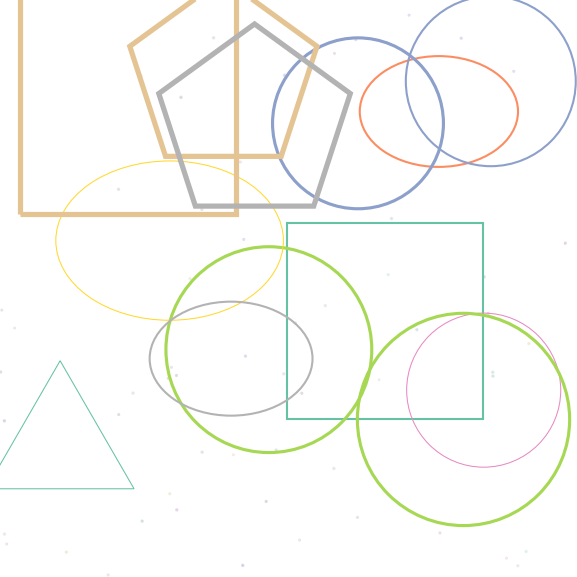[{"shape": "triangle", "thickness": 0.5, "radius": 0.74, "center": [0.104, 0.227]}, {"shape": "square", "thickness": 1, "radius": 0.85, "center": [0.667, 0.444]}, {"shape": "oval", "thickness": 1, "radius": 0.69, "center": [0.76, 0.806]}, {"shape": "circle", "thickness": 1.5, "radius": 0.74, "center": [0.62, 0.786]}, {"shape": "circle", "thickness": 1, "radius": 0.74, "center": [0.85, 0.858]}, {"shape": "circle", "thickness": 0.5, "radius": 0.67, "center": [0.838, 0.324]}, {"shape": "circle", "thickness": 1.5, "radius": 0.92, "center": [0.803, 0.273]}, {"shape": "circle", "thickness": 1.5, "radius": 0.89, "center": [0.466, 0.394]}, {"shape": "oval", "thickness": 0.5, "radius": 0.99, "center": [0.294, 0.583]}, {"shape": "pentagon", "thickness": 2.5, "radius": 0.85, "center": [0.387, 0.866]}, {"shape": "square", "thickness": 2.5, "radius": 0.94, "center": [0.222, 0.815]}, {"shape": "oval", "thickness": 1, "radius": 0.71, "center": [0.4, 0.378]}, {"shape": "pentagon", "thickness": 2.5, "radius": 0.87, "center": [0.441, 0.783]}]